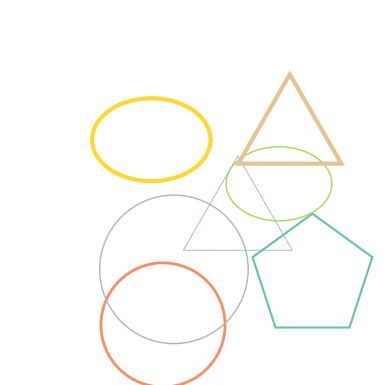[{"shape": "pentagon", "thickness": 1.5, "radius": 0.82, "center": [0.812, 0.281]}, {"shape": "circle", "thickness": 2, "radius": 0.81, "center": [0.423, 0.156]}, {"shape": "triangle", "thickness": 0.5, "radius": 0.82, "center": [0.618, 0.432]}, {"shape": "oval", "thickness": 1, "radius": 0.69, "center": [0.725, 0.523]}, {"shape": "oval", "thickness": 3, "radius": 0.77, "center": [0.393, 0.637]}, {"shape": "triangle", "thickness": 3, "radius": 0.77, "center": [0.753, 0.652]}, {"shape": "circle", "thickness": 1, "radius": 0.96, "center": [0.452, 0.3]}]